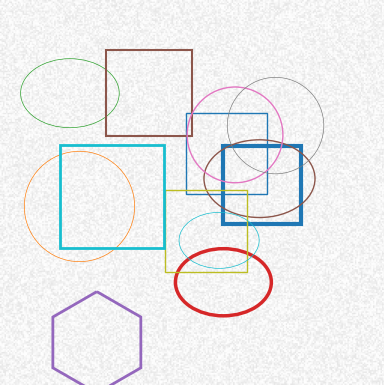[{"shape": "square", "thickness": 1, "radius": 0.53, "center": [0.588, 0.602]}, {"shape": "square", "thickness": 3, "radius": 0.51, "center": [0.681, 0.52]}, {"shape": "circle", "thickness": 0.5, "radius": 0.72, "center": [0.206, 0.464]}, {"shape": "oval", "thickness": 0.5, "radius": 0.64, "center": [0.182, 0.758]}, {"shape": "oval", "thickness": 2.5, "radius": 0.62, "center": [0.58, 0.267]}, {"shape": "hexagon", "thickness": 2, "radius": 0.66, "center": [0.252, 0.111]}, {"shape": "oval", "thickness": 1, "radius": 0.72, "center": [0.674, 0.536]}, {"shape": "square", "thickness": 1.5, "radius": 0.56, "center": [0.388, 0.758]}, {"shape": "circle", "thickness": 1, "radius": 0.62, "center": [0.61, 0.65]}, {"shape": "circle", "thickness": 0.5, "radius": 0.63, "center": [0.716, 0.674]}, {"shape": "square", "thickness": 1, "radius": 0.53, "center": [0.536, 0.4]}, {"shape": "square", "thickness": 2, "radius": 0.67, "center": [0.29, 0.49]}, {"shape": "oval", "thickness": 0.5, "radius": 0.52, "center": [0.569, 0.376]}]